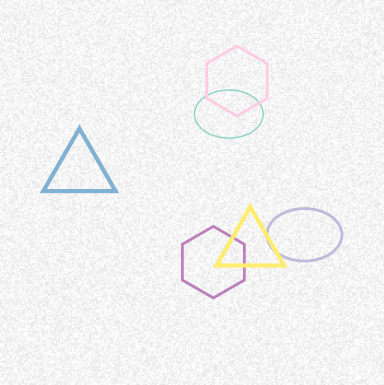[{"shape": "oval", "thickness": 1, "radius": 0.45, "center": [0.594, 0.704]}, {"shape": "oval", "thickness": 2, "radius": 0.49, "center": [0.791, 0.39]}, {"shape": "triangle", "thickness": 3, "radius": 0.54, "center": [0.206, 0.558]}, {"shape": "hexagon", "thickness": 2, "radius": 0.45, "center": [0.615, 0.79]}, {"shape": "hexagon", "thickness": 2, "radius": 0.46, "center": [0.554, 0.319]}, {"shape": "triangle", "thickness": 3, "radius": 0.51, "center": [0.65, 0.361]}]